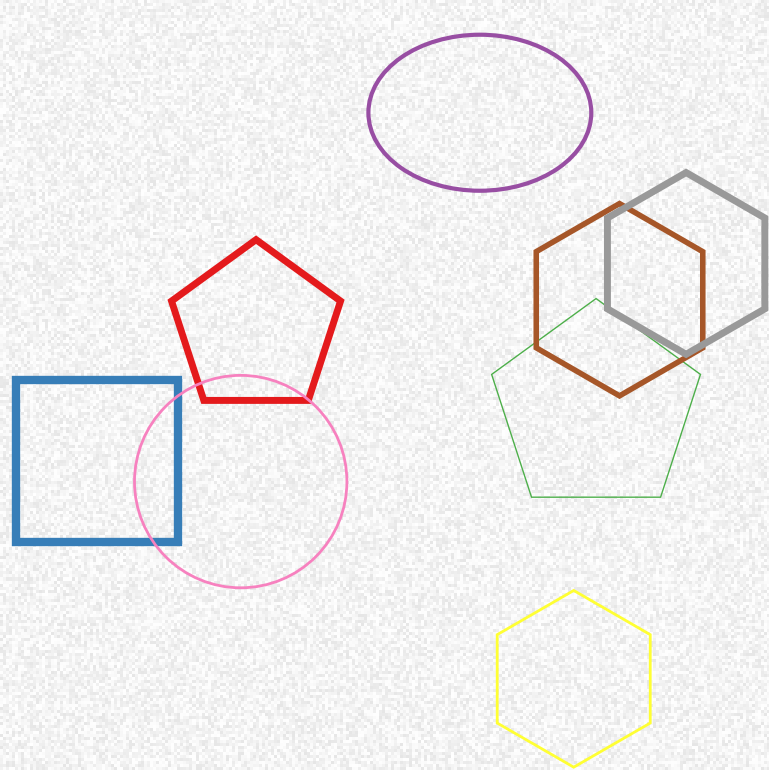[{"shape": "pentagon", "thickness": 2.5, "radius": 0.58, "center": [0.333, 0.573]}, {"shape": "square", "thickness": 3, "radius": 0.52, "center": [0.126, 0.401]}, {"shape": "pentagon", "thickness": 0.5, "radius": 0.71, "center": [0.774, 0.47]}, {"shape": "oval", "thickness": 1.5, "radius": 0.72, "center": [0.623, 0.854]}, {"shape": "hexagon", "thickness": 1, "radius": 0.57, "center": [0.745, 0.118]}, {"shape": "hexagon", "thickness": 2, "radius": 0.62, "center": [0.805, 0.611]}, {"shape": "circle", "thickness": 1, "radius": 0.69, "center": [0.313, 0.375]}, {"shape": "hexagon", "thickness": 2.5, "radius": 0.59, "center": [0.891, 0.658]}]